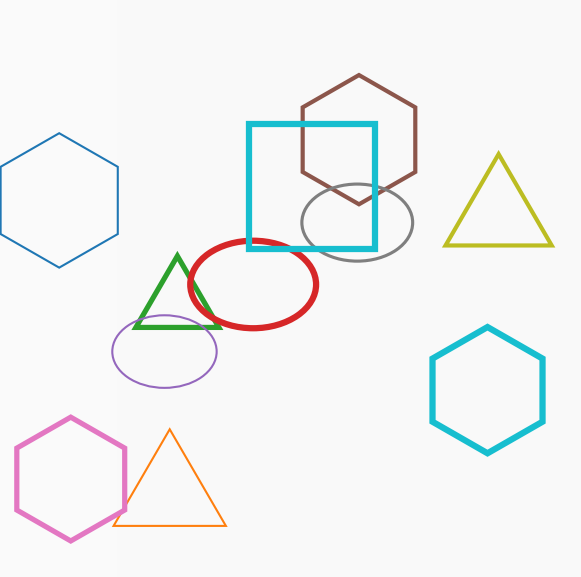[{"shape": "hexagon", "thickness": 1, "radius": 0.58, "center": [0.102, 0.652]}, {"shape": "triangle", "thickness": 1, "radius": 0.56, "center": [0.292, 0.144]}, {"shape": "triangle", "thickness": 2.5, "radius": 0.41, "center": [0.305, 0.473]}, {"shape": "oval", "thickness": 3, "radius": 0.54, "center": [0.436, 0.507]}, {"shape": "oval", "thickness": 1, "radius": 0.45, "center": [0.283, 0.39]}, {"shape": "hexagon", "thickness": 2, "radius": 0.56, "center": [0.618, 0.757]}, {"shape": "hexagon", "thickness": 2.5, "radius": 0.54, "center": [0.122, 0.17]}, {"shape": "oval", "thickness": 1.5, "radius": 0.48, "center": [0.615, 0.614]}, {"shape": "triangle", "thickness": 2, "radius": 0.53, "center": [0.858, 0.627]}, {"shape": "hexagon", "thickness": 3, "radius": 0.55, "center": [0.839, 0.324]}, {"shape": "square", "thickness": 3, "radius": 0.54, "center": [0.537, 0.677]}]